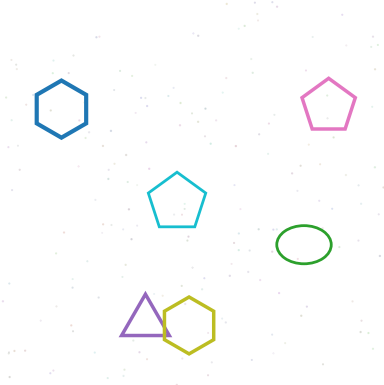[{"shape": "hexagon", "thickness": 3, "radius": 0.37, "center": [0.16, 0.717]}, {"shape": "oval", "thickness": 2, "radius": 0.35, "center": [0.79, 0.364]}, {"shape": "triangle", "thickness": 2.5, "radius": 0.36, "center": [0.378, 0.164]}, {"shape": "pentagon", "thickness": 2.5, "radius": 0.36, "center": [0.854, 0.724]}, {"shape": "hexagon", "thickness": 2.5, "radius": 0.37, "center": [0.491, 0.155]}, {"shape": "pentagon", "thickness": 2, "radius": 0.39, "center": [0.46, 0.474]}]